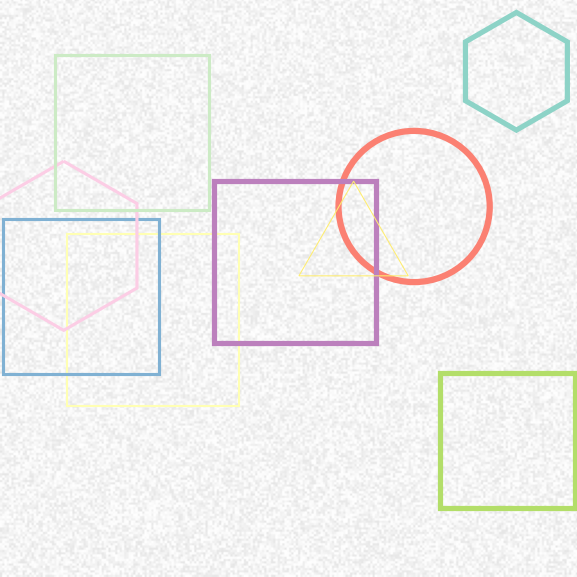[{"shape": "hexagon", "thickness": 2.5, "radius": 0.51, "center": [0.894, 0.876]}, {"shape": "square", "thickness": 1, "radius": 0.75, "center": [0.264, 0.445]}, {"shape": "circle", "thickness": 3, "radius": 0.65, "center": [0.717, 0.642]}, {"shape": "square", "thickness": 1.5, "radius": 0.67, "center": [0.14, 0.486]}, {"shape": "square", "thickness": 2.5, "radius": 0.58, "center": [0.879, 0.236]}, {"shape": "hexagon", "thickness": 1.5, "radius": 0.73, "center": [0.11, 0.574]}, {"shape": "square", "thickness": 2.5, "radius": 0.7, "center": [0.511, 0.545]}, {"shape": "square", "thickness": 1.5, "radius": 0.67, "center": [0.228, 0.77]}, {"shape": "triangle", "thickness": 0.5, "radius": 0.55, "center": [0.612, 0.576]}]